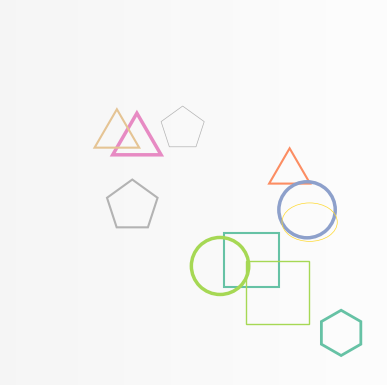[{"shape": "hexagon", "thickness": 2, "radius": 0.29, "center": [0.88, 0.135]}, {"shape": "square", "thickness": 1.5, "radius": 0.35, "center": [0.649, 0.325]}, {"shape": "triangle", "thickness": 1.5, "radius": 0.31, "center": [0.747, 0.554]}, {"shape": "circle", "thickness": 2.5, "radius": 0.36, "center": [0.792, 0.455]}, {"shape": "triangle", "thickness": 2.5, "radius": 0.36, "center": [0.353, 0.634]}, {"shape": "circle", "thickness": 2.5, "radius": 0.37, "center": [0.568, 0.309]}, {"shape": "square", "thickness": 1, "radius": 0.41, "center": [0.716, 0.241]}, {"shape": "oval", "thickness": 0.5, "radius": 0.36, "center": [0.799, 0.423]}, {"shape": "triangle", "thickness": 1.5, "radius": 0.33, "center": [0.302, 0.65]}, {"shape": "pentagon", "thickness": 0.5, "radius": 0.29, "center": [0.471, 0.666]}, {"shape": "pentagon", "thickness": 1.5, "radius": 0.34, "center": [0.341, 0.465]}]